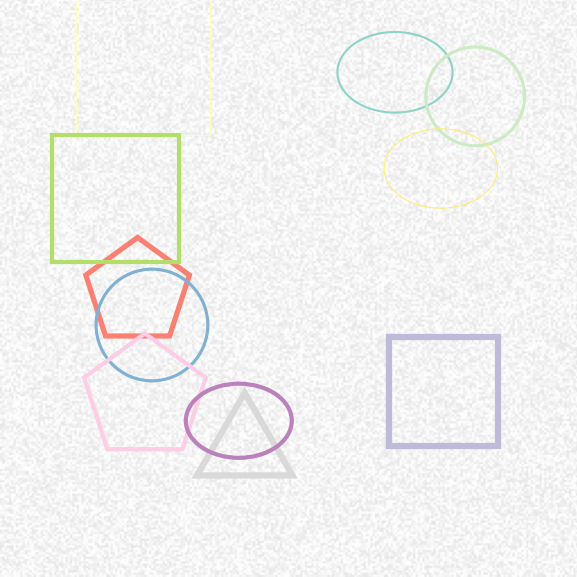[{"shape": "oval", "thickness": 1, "radius": 0.5, "center": [0.684, 0.874]}, {"shape": "square", "thickness": 0.5, "radius": 0.58, "center": [0.248, 0.882]}, {"shape": "square", "thickness": 3, "radius": 0.47, "center": [0.768, 0.321]}, {"shape": "pentagon", "thickness": 2.5, "radius": 0.47, "center": [0.238, 0.494]}, {"shape": "circle", "thickness": 1.5, "radius": 0.48, "center": [0.263, 0.436]}, {"shape": "square", "thickness": 2, "radius": 0.55, "center": [0.2, 0.655]}, {"shape": "pentagon", "thickness": 2, "radius": 0.55, "center": [0.251, 0.311]}, {"shape": "triangle", "thickness": 3, "radius": 0.48, "center": [0.424, 0.224]}, {"shape": "oval", "thickness": 2, "radius": 0.46, "center": [0.414, 0.271]}, {"shape": "circle", "thickness": 1.5, "radius": 0.43, "center": [0.823, 0.832]}, {"shape": "oval", "thickness": 0.5, "radius": 0.49, "center": [0.763, 0.707]}]